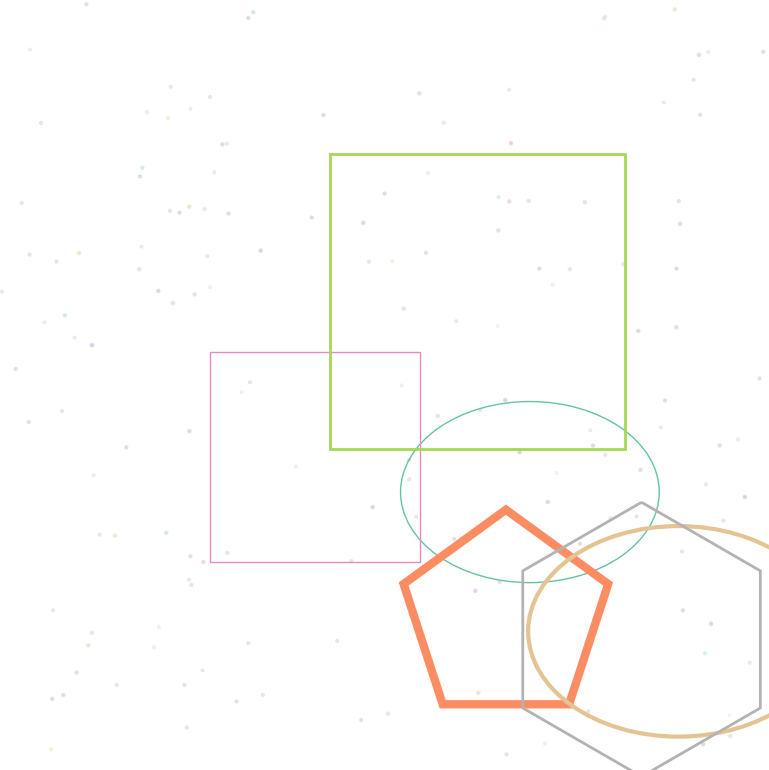[{"shape": "oval", "thickness": 0.5, "radius": 0.84, "center": [0.688, 0.361]}, {"shape": "pentagon", "thickness": 3, "radius": 0.7, "center": [0.657, 0.198]}, {"shape": "square", "thickness": 0.5, "radius": 0.68, "center": [0.409, 0.406]}, {"shape": "square", "thickness": 1, "radius": 0.96, "center": [0.62, 0.608]}, {"shape": "oval", "thickness": 1.5, "radius": 0.98, "center": [0.881, 0.18]}, {"shape": "hexagon", "thickness": 1, "radius": 0.89, "center": [0.833, 0.17]}]